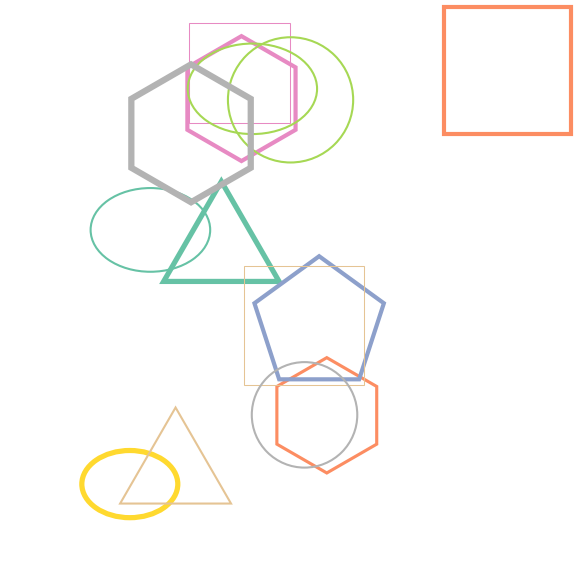[{"shape": "oval", "thickness": 1, "radius": 0.52, "center": [0.26, 0.601]}, {"shape": "triangle", "thickness": 2.5, "radius": 0.58, "center": [0.383, 0.57]}, {"shape": "hexagon", "thickness": 1.5, "radius": 0.5, "center": [0.566, 0.28]}, {"shape": "square", "thickness": 2, "radius": 0.55, "center": [0.879, 0.877]}, {"shape": "pentagon", "thickness": 2, "radius": 0.59, "center": [0.553, 0.438]}, {"shape": "square", "thickness": 0.5, "radius": 0.44, "center": [0.415, 0.873]}, {"shape": "hexagon", "thickness": 2, "radius": 0.54, "center": [0.418, 0.828]}, {"shape": "oval", "thickness": 1, "radius": 0.56, "center": [0.437, 0.845]}, {"shape": "circle", "thickness": 1, "radius": 0.54, "center": [0.503, 0.826]}, {"shape": "oval", "thickness": 2.5, "radius": 0.42, "center": [0.225, 0.161]}, {"shape": "triangle", "thickness": 1, "radius": 0.55, "center": [0.304, 0.183]}, {"shape": "square", "thickness": 0.5, "radius": 0.52, "center": [0.526, 0.435]}, {"shape": "hexagon", "thickness": 3, "radius": 0.6, "center": [0.331, 0.768]}, {"shape": "circle", "thickness": 1, "radius": 0.46, "center": [0.527, 0.281]}]